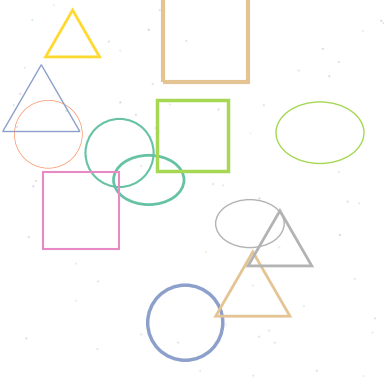[{"shape": "circle", "thickness": 1.5, "radius": 0.44, "center": [0.31, 0.603]}, {"shape": "oval", "thickness": 2, "radius": 0.46, "center": [0.386, 0.533]}, {"shape": "circle", "thickness": 0.5, "radius": 0.44, "center": [0.126, 0.651]}, {"shape": "triangle", "thickness": 1, "radius": 0.58, "center": [0.107, 0.716]}, {"shape": "circle", "thickness": 2.5, "radius": 0.49, "center": [0.481, 0.162]}, {"shape": "square", "thickness": 1.5, "radius": 0.5, "center": [0.21, 0.453]}, {"shape": "square", "thickness": 2.5, "radius": 0.46, "center": [0.501, 0.647]}, {"shape": "oval", "thickness": 1, "radius": 0.57, "center": [0.831, 0.655]}, {"shape": "triangle", "thickness": 2, "radius": 0.4, "center": [0.189, 0.893]}, {"shape": "square", "thickness": 3, "radius": 0.55, "center": [0.534, 0.897]}, {"shape": "triangle", "thickness": 2, "radius": 0.56, "center": [0.657, 0.234]}, {"shape": "triangle", "thickness": 2, "radius": 0.48, "center": [0.727, 0.357]}, {"shape": "oval", "thickness": 1, "radius": 0.45, "center": [0.649, 0.419]}]